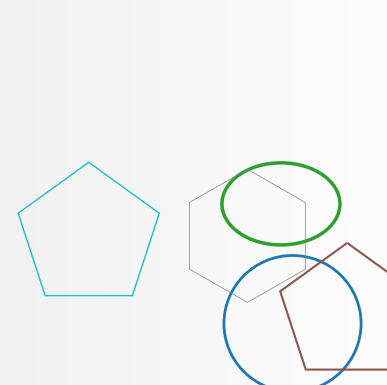[{"shape": "circle", "thickness": 2, "radius": 0.88, "center": [0.755, 0.159]}, {"shape": "oval", "thickness": 2.5, "radius": 0.76, "center": [0.725, 0.47]}, {"shape": "pentagon", "thickness": 1.5, "radius": 0.91, "center": [0.896, 0.187]}, {"shape": "hexagon", "thickness": 0.5, "radius": 0.86, "center": [0.639, 0.387]}, {"shape": "pentagon", "thickness": 1, "radius": 0.96, "center": [0.229, 0.387]}]